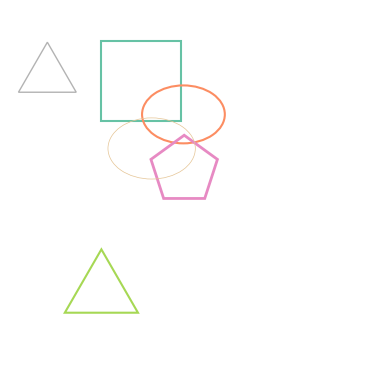[{"shape": "square", "thickness": 1.5, "radius": 0.52, "center": [0.365, 0.79]}, {"shape": "oval", "thickness": 1.5, "radius": 0.54, "center": [0.476, 0.703]}, {"shape": "pentagon", "thickness": 2, "radius": 0.45, "center": [0.478, 0.558]}, {"shape": "triangle", "thickness": 1.5, "radius": 0.55, "center": [0.263, 0.243]}, {"shape": "oval", "thickness": 0.5, "radius": 0.57, "center": [0.394, 0.614]}, {"shape": "triangle", "thickness": 1, "radius": 0.43, "center": [0.123, 0.804]}]